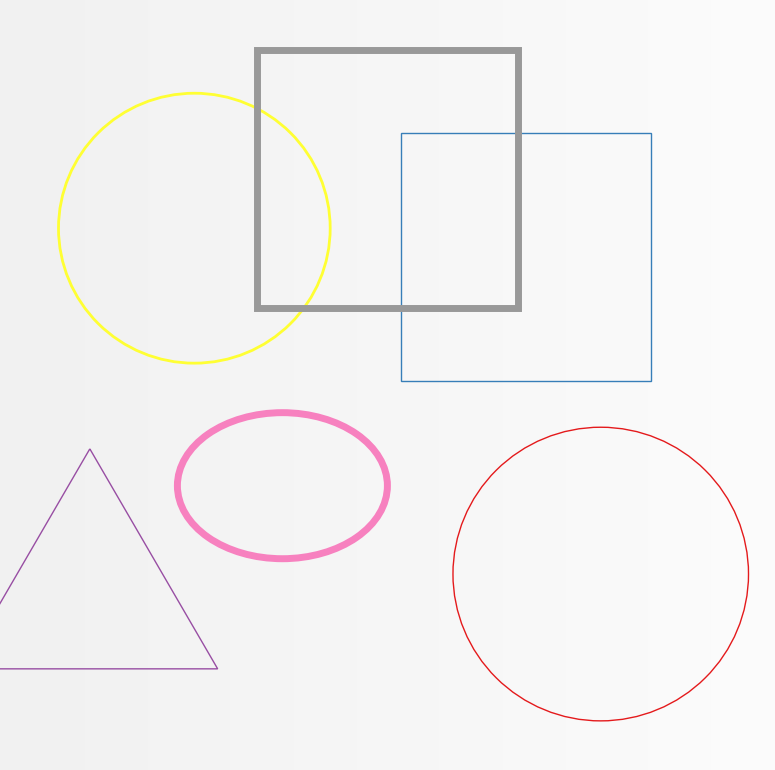[{"shape": "circle", "thickness": 0.5, "radius": 0.95, "center": [0.775, 0.254]}, {"shape": "square", "thickness": 0.5, "radius": 0.81, "center": [0.679, 0.666]}, {"shape": "triangle", "thickness": 0.5, "radius": 0.95, "center": [0.116, 0.227]}, {"shape": "circle", "thickness": 1, "radius": 0.88, "center": [0.251, 0.704]}, {"shape": "oval", "thickness": 2.5, "radius": 0.68, "center": [0.364, 0.369]}, {"shape": "square", "thickness": 2.5, "radius": 0.84, "center": [0.5, 0.768]}]